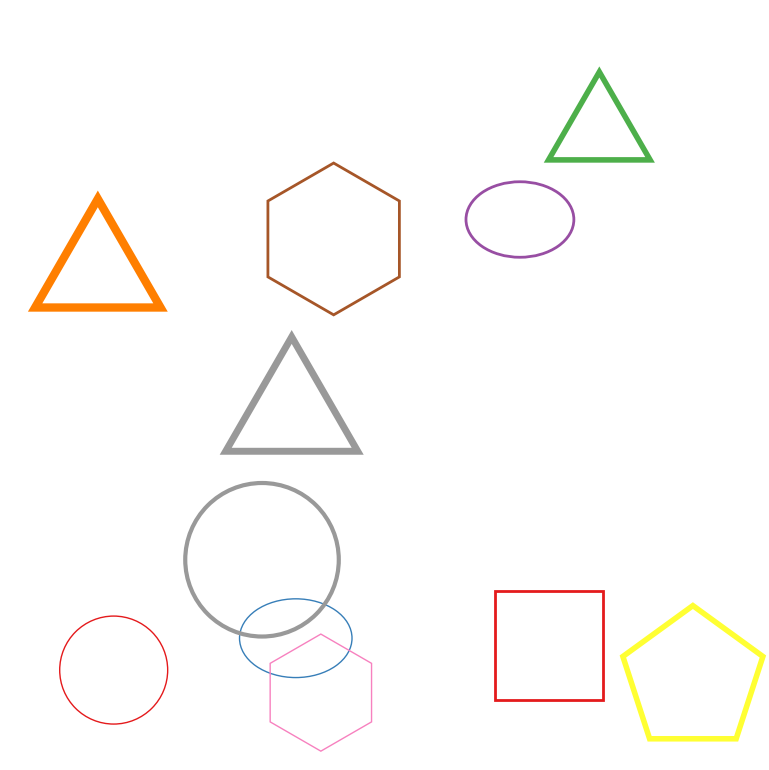[{"shape": "square", "thickness": 1, "radius": 0.35, "center": [0.713, 0.162]}, {"shape": "circle", "thickness": 0.5, "radius": 0.35, "center": [0.148, 0.13]}, {"shape": "oval", "thickness": 0.5, "radius": 0.37, "center": [0.384, 0.171]}, {"shape": "triangle", "thickness": 2, "radius": 0.38, "center": [0.778, 0.83]}, {"shape": "oval", "thickness": 1, "radius": 0.35, "center": [0.675, 0.715]}, {"shape": "triangle", "thickness": 3, "radius": 0.47, "center": [0.127, 0.648]}, {"shape": "pentagon", "thickness": 2, "radius": 0.48, "center": [0.9, 0.118]}, {"shape": "hexagon", "thickness": 1, "radius": 0.49, "center": [0.433, 0.69]}, {"shape": "hexagon", "thickness": 0.5, "radius": 0.38, "center": [0.417, 0.1]}, {"shape": "triangle", "thickness": 2.5, "radius": 0.49, "center": [0.379, 0.463]}, {"shape": "circle", "thickness": 1.5, "radius": 0.5, "center": [0.34, 0.273]}]